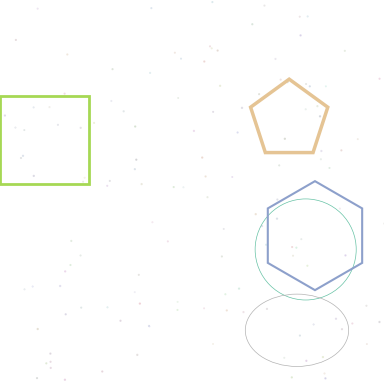[{"shape": "circle", "thickness": 0.5, "radius": 0.66, "center": [0.794, 0.352]}, {"shape": "hexagon", "thickness": 1.5, "radius": 0.71, "center": [0.818, 0.388]}, {"shape": "square", "thickness": 2, "radius": 0.57, "center": [0.116, 0.637]}, {"shape": "pentagon", "thickness": 2.5, "radius": 0.53, "center": [0.751, 0.689]}, {"shape": "oval", "thickness": 0.5, "radius": 0.67, "center": [0.771, 0.142]}]